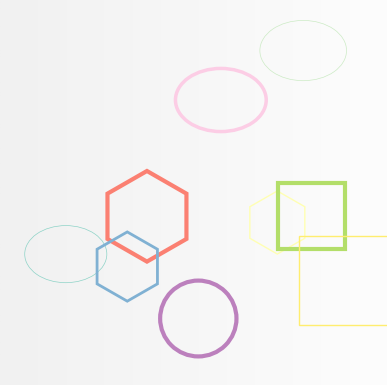[{"shape": "oval", "thickness": 0.5, "radius": 0.53, "center": [0.17, 0.34]}, {"shape": "hexagon", "thickness": 1, "radius": 0.41, "center": [0.716, 0.422]}, {"shape": "hexagon", "thickness": 3, "radius": 0.59, "center": [0.379, 0.438]}, {"shape": "hexagon", "thickness": 2, "radius": 0.45, "center": [0.328, 0.308]}, {"shape": "square", "thickness": 3, "radius": 0.43, "center": [0.804, 0.439]}, {"shape": "oval", "thickness": 2.5, "radius": 0.59, "center": [0.57, 0.74]}, {"shape": "circle", "thickness": 3, "radius": 0.49, "center": [0.512, 0.173]}, {"shape": "oval", "thickness": 0.5, "radius": 0.56, "center": [0.782, 0.869]}, {"shape": "square", "thickness": 1, "radius": 0.58, "center": [0.886, 0.272]}]